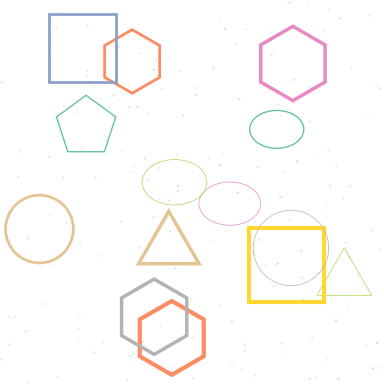[{"shape": "pentagon", "thickness": 1, "radius": 0.4, "center": [0.224, 0.671]}, {"shape": "oval", "thickness": 1, "radius": 0.35, "center": [0.719, 0.664]}, {"shape": "hexagon", "thickness": 3, "radius": 0.48, "center": [0.446, 0.122]}, {"shape": "hexagon", "thickness": 2, "radius": 0.41, "center": [0.343, 0.84]}, {"shape": "square", "thickness": 2, "radius": 0.44, "center": [0.214, 0.876]}, {"shape": "oval", "thickness": 0.5, "radius": 0.4, "center": [0.597, 0.471]}, {"shape": "hexagon", "thickness": 2.5, "radius": 0.48, "center": [0.761, 0.835]}, {"shape": "oval", "thickness": 0.5, "radius": 0.42, "center": [0.453, 0.527]}, {"shape": "triangle", "thickness": 0.5, "radius": 0.41, "center": [0.894, 0.274]}, {"shape": "square", "thickness": 3, "radius": 0.49, "center": [0.745, 0.312]}, {"shape": "triangle", "thickness": 2.5, "radius": 0.45, "center": [0.438, 0.36]}, {"shape": "circle", "thickness": 2, "radius": 0.44, "center": [0.102, 0.405]}, {"shape": "circle", "thickness": 0.5, "radius": 0.49, "center": [0.756, 0.356]}, {"shape": "hexagon", "thickness": 2.5, "radius": 0.49, "center": [0.4, 0.177]}]